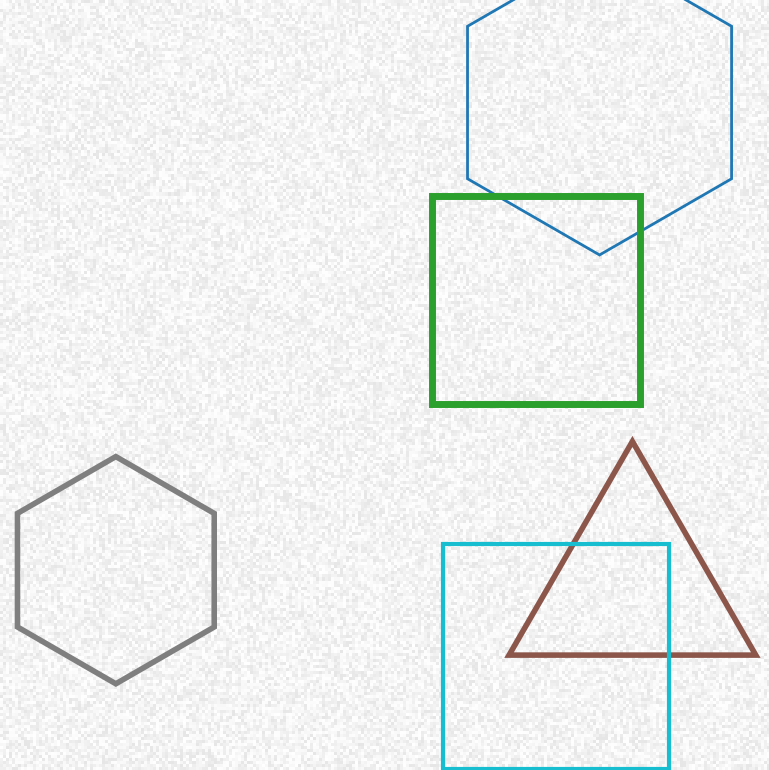[{"shape": "hexagon", "thickness": 1, "radius": 0.99, "center": [0.779, 0.867]}, {"shape": "square", "thickness": 2.5, "radius": 0.67, "center": [0.696, 0.611]}, {"shape": "triangle", "thickness": 2, "radius": 0.92, "center": [0.821, 0.242]}, {"shape": "hexagon", "thickness": 2, "radius": 0.74, "center": [0.15, 0.26]}, {"shape": "square", "thickness": 1.5, "radius": 0.73, "center": [0.722, 0.147]}]